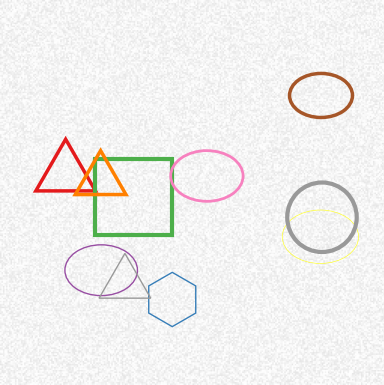[{"shape": "triangle", "thickness": 2.5, "radius": 0.45, "center": [0.17, 0.549]}, {"shape": "hexagon", "thickness": 1, "radius": 0.35, "center": [0.447, 0.222]}, {"shape": "square", "thickness": 3, "radius": 0.5, "center": [0.347, 0.488]}, {"shape": "oval", "thickness": 1, "radius": 0.47, "center": [0.263, 0.298]}, {"shape": "triangle", "thickness": 2.5, "radius": 0.38, "center": [0.261, 0.533]}, {"shape": "oval", "thickness": 0.5, "radius": 0.5, "center": [0.832, 0.385]}, {"shape": "oval", "thickness": 2.5, "radius": 0.41, "center": [0.834, 0.752]}, {"shape": "oval", "thickness": 2, "radius": 0.47, "center": [0.537, 0.543]}, {"shape": "triangle", "thickness": 1, "radius": 0.39, "center": [0.324, 0.264]}, {"shape": "circle", "thickness": 3, "radius": 0.45, "center": [0.836, 0.436]}]